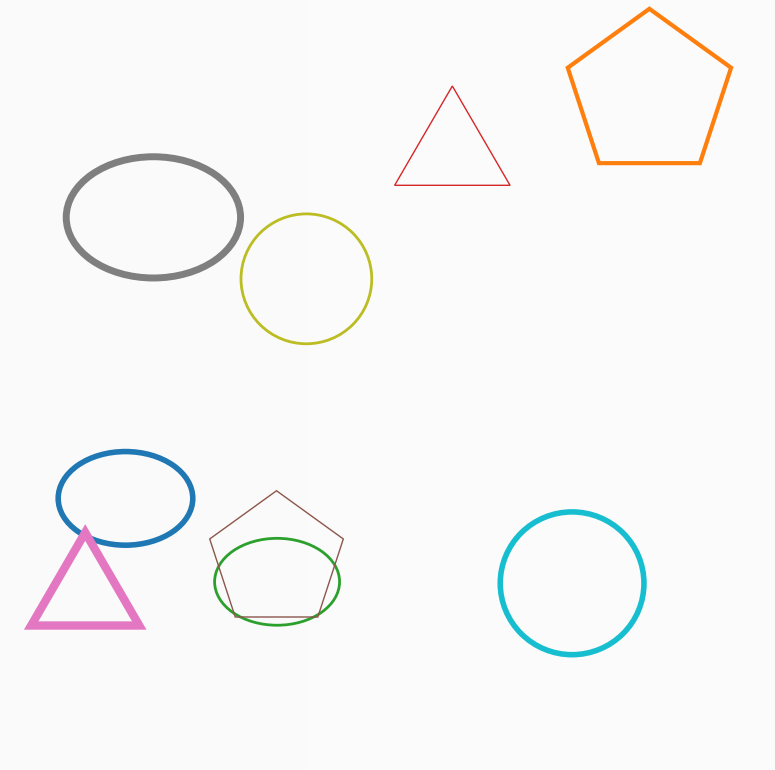[{"shape": "oval", "thickness": 2, "radius": 0.43, "center": [0.162, 0.353]}, {"shape": "pentagon", "thickness": 1.5, "radius": 0.55, "center": [0.838, 0.878]}, {"shape": "oval", "thickness": 1, "radius": 0.4, "center": [0.358, 0.244]}, {"shape": "triangle", "thickness": 0.5, "radius": 0.43, "center": [0.584, 0.802]}, {"shape": "pentagon", "thickness": 0.5, "radius": 0.45, "center": [0.357, 0.272]}, {"shape": "triangle", "thickness": 3, "radius": 0.4, "center": [0.11, 0.228]}, {"shape": "oval", "thickness": 2.5, "radius": 0.56, "center": [0.198, 0.718]}, {"shape": "circle", "thickness": 1, "radius": 0.42, "center": [0.395, 0.638]}, {"shape": "circle", "thickness": 2, "radius": 0.46, "center": [0.738, 0.242]}]